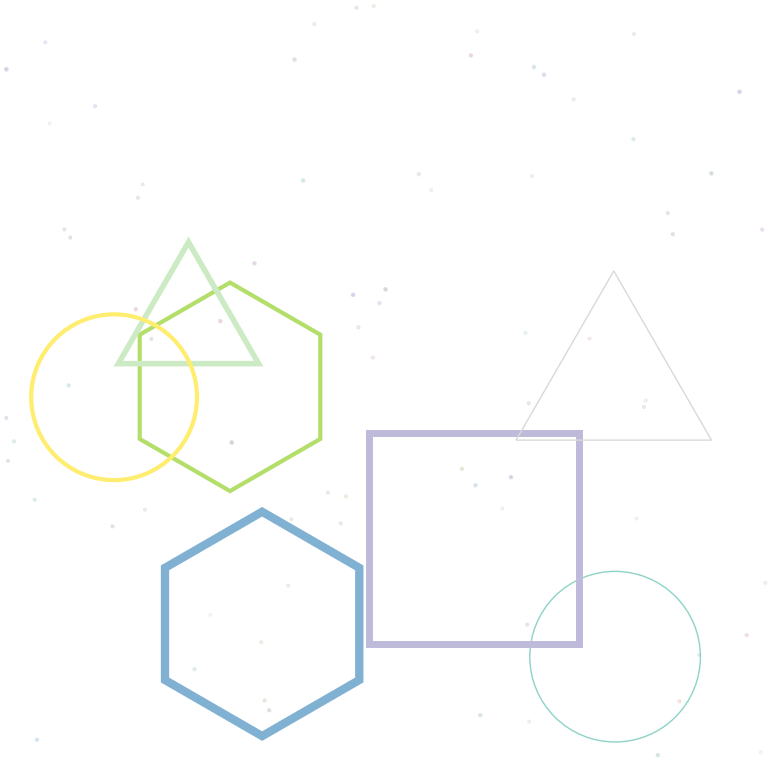[{"shape": "circle", "thickness": 0.5, "radius": 0.55, "center": [0.799, 0.147]}, {"shape": "square", "thickness": 2.5, "radius": 0.68, "center": [0.616, 0.3]}, {"shape": "hexagon", "thickness": 3, "radius": 0.73, "center": [0.34, 0.19]}, {"shape": "hexagon", "thickness": 1.5, "radius": 0.68, "center": [0.299, 0.498]}, {"shape": "triangle", "thickness": 0.5, "radius": 0.73, "center": [0.797, 0.502]}, {"shape": "triangle", "thickness": 2, "radius": 0.53, "center": [0.245, 0.58]}, {"shape": "circle", "thickness": 1.5, "radius": 0.54, "center": [0.148, 0.484]}]